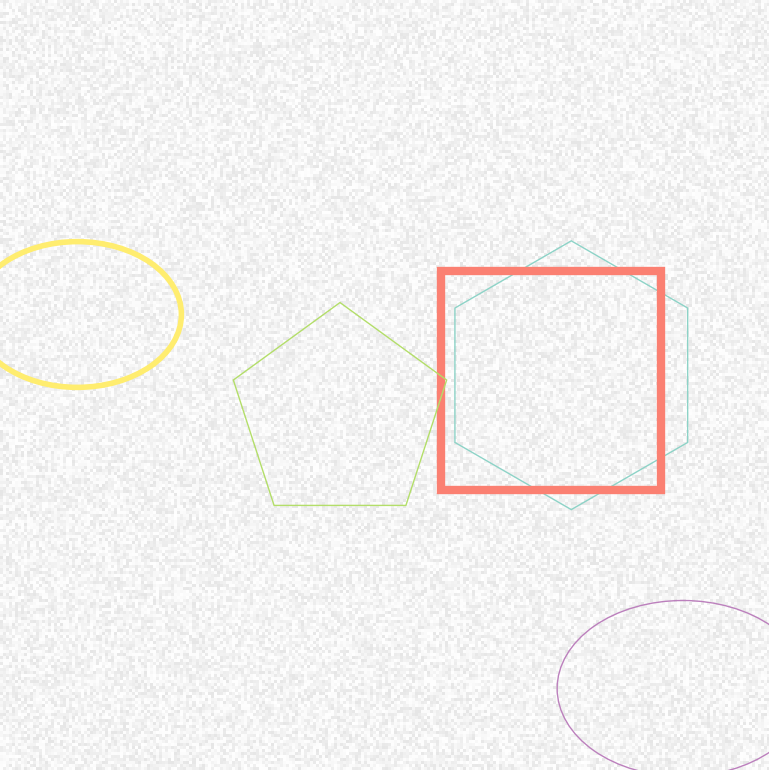[{"shape": "hexagon", "thickness": 0.5, "radius": 0.87, "center": [0.742, 0.513]}, {"shape": "square", "thickness": 3, "radius": 0.71, "center": [0.716, 0.506]}, {"shape": "pentagon", "thickness": 0.5, "radius": 0.73, "center": [0.442, 0.461]}, {"shape": "oval", "thickness": 0.5, "radius": 0.82, "center": [0.887, 0.106]}, {"shape": "oval", "thickness": 2, "radius": 0.68, "center": [0.1, 0.592]}]